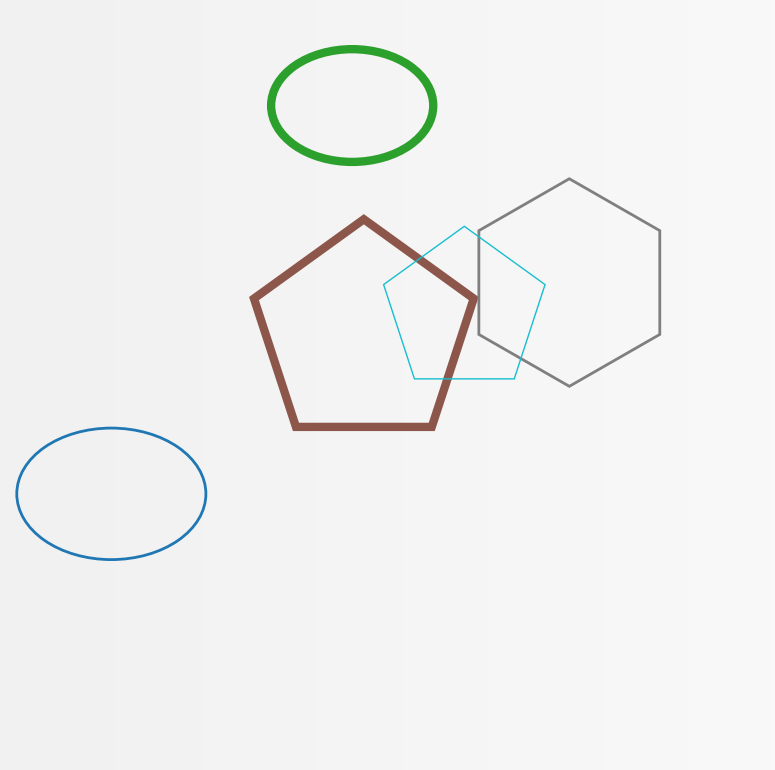[{"shape": "oval", "thickness": 1, "radius": 0.61, "center": [0.144, 0.359]}, {"shape": "oval", "thickness": 3, "radius": 0.52, "center": [0.454, 0.863]}, {"shape": "pentagon", "thickness": 3, "radius": 0.75, "center": [0.469, 0.566]}, {"shape": "hexagon", "thickness": 1, "radius": 0.67, "center": [0.735, 0.633]}, {"shape": "pentagon", "thickness": 0.5, "radius": 0.55, "center": [0.599, 0.597]}]